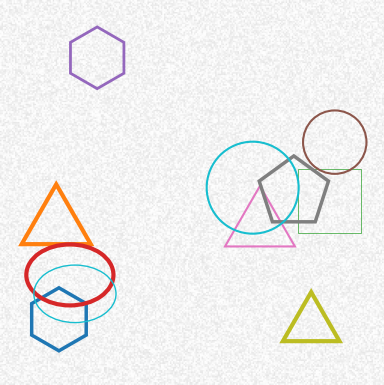[{"shape": "hexagon", "thickness": 2.5, "radius": 0.41, "center": [0.153, 0.171]}, {"shape": "triangle", "thickness": 3, "radius": 0.52, "center": [0.146, 0.418]}, {"shape": "square", "thickness": 0.5, "radius": 0.41, "center": [0.856, 0.478]}, {"shape": "oval", "thickness": 3, "radius": 0.57, "center": [0.182, 0.286]}, {"shape": "hexagon", "thickness": 2, "radius": 0.4, "center": [0.252, 0.85]}, {"shape": "circle", "thickness": 1.5, "radius": 0.41, "center": [0.87, 0.631]}, {"shape": "triangle", "thickness": 1.5, "radius": 0.52, "center": [0.675, 0.412]}, {"shape": "pentagon", "thickness": 2.5, "radius": 0.47, "center": [0.763, 0.5]}, {"shape": "triangle", "thickness": 3, "radius": 0.42, "center": [0.808, 0.156]}, {"shape": "oval", "thickness": 1, "radius": 0.53, "center": [0.195, 0.237]}, {"shape": "circle", "thickness": 1.5, "radius": 0.6, "center": [0.656, 0.513]}]